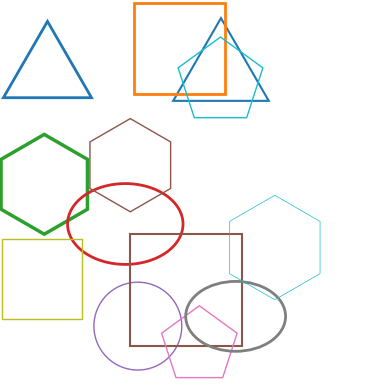[{"shape": "triangle", "thickness": 1.5, "radius": 0.72, "center": [0.574, 0.81]}, {"shape": "triangle", "thickness": 2, "radius": 0.66, "center": [0.123, 0.812]}, {"shape": "square", "thickness": 2, "radius": 0.59, "center": [0.467, 0.873]}, {"shape": "hexagon", "thickness": 2.5, "radius": 0.65, "center": [0.115, 0.521]}, {"shape": "oval", "thickness": 2, "radius": 0.75, "center": [0.325, 0.418]}, {"shape": "circle", "thickness": 1, "radius": 0.57, "center": [0.358, 0.153]}, {"shape": "square", "thickness": 1.5, "radius": 0.73, "center": [0.484, 0.247]}, {"shape": "hexagon", "thickness": 1, "radius": 0.6, "center": [0.338, 0.571]}, {"shape": "pentagon", "thickness": 1, "radius": 0.52, "center": [0.518, 0.103]}, {"shape": "oval", "thickness": 2, "radius": 0.65, "center": [0.612, 0.178]}, {"shape": "square", "thickness": 1, "radius": 0.52, "center": [0.11, 0.275]}, {"shape": "pentagon", "thickness": 1, "radius": 0.58, "center": [0.573, 0.788]}, {"shape": "hexagon", "thickness": 0.5, "radius": 0.68, "center": [0.714, 0.357]}]